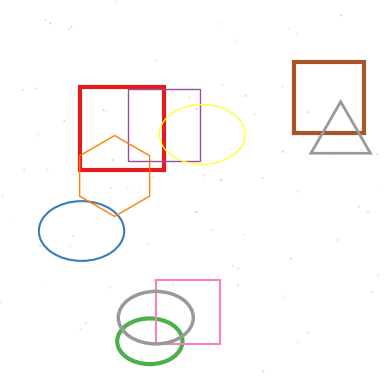[{"shape": "square", "thickness": 3, "radius": 0.54, "center": [0.317, 0.666]}, {"shape": "oval", "thickness": 1.5, "radius": 0.55, "center": [0.212, 0.4]}, {"shape": "oval", "thickness": 3, "radius": 0.42, "center": [0.389, 0.114]}, {"shape": "square", "thickness": 1, "radius": 0.47, "center": [0.425, 0.676]}, {"shape": "hexagon", "thickness": 1, "radius": 0.52, "center": [0.298, 0.543]}, {"shape": "oval", "thickness": 1, "radius": 0.56, "center": [0.525, 0.651]}, {"shape": "square", "thickness": 3, "radius": 0.46, "center": [0.854, 0.746]}, {"shape": "square", "thickness": 1.5, "radius": 0.41, "center": [0.487, 0.189]}, {"shape": "oval", "thickness": 2.5, "radius": 0.49, "center": [0.405, 0.175]}, {"shape": "triangle", "thickness": 2, "radius": 0.45, "center": [0.885, 0.647]}]